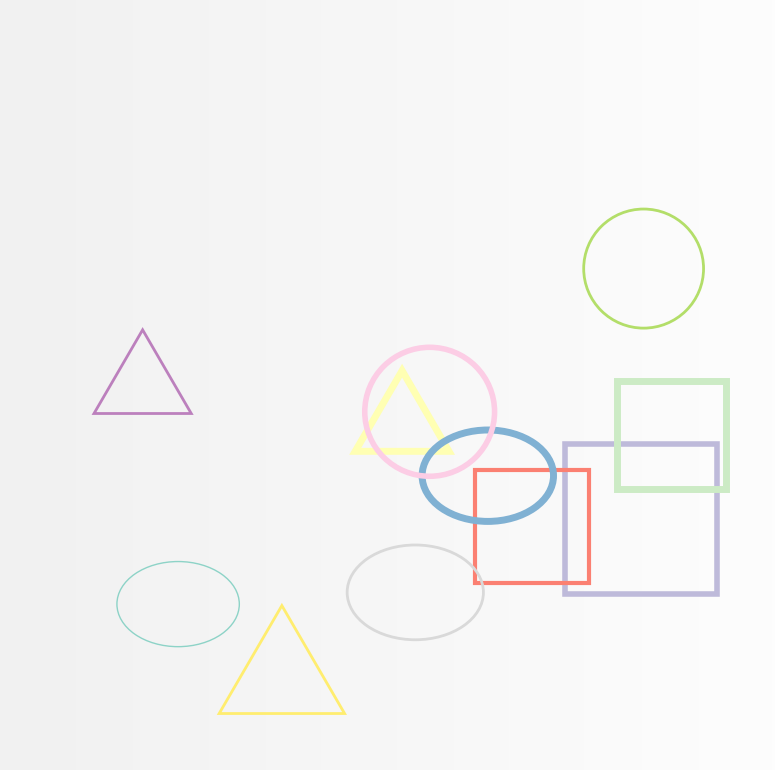[{"shape": "oval", "thickness": 0.5, "radius": 0.39, "center": [0.23, 0.215]}, {"shape": "triangle", "thickness": 2.5, "radius": 0.35, "center": [0.519, 0.449]}, {"shape": "square", "thickness": 2, "radius": 0.49, "center": [0.827, 0.326]}, {"shape": "square", "thickness": 1.5, "radius": 0.37, "center": [0.686, 0.316]}, {"shape": "oval", "thickness": 2.5, "radius": 0.42, "center": [0.629, 0.382]}, {"shape": "circle", "thickness": 1, "radius": 0.39, "center": [0.83, 0.651]}, {"shape": "circle", "thickness": 2, "radius": 0.42, "center": [0.554, 0.465]}, {"shape": "oval", "thickness": 1, "radius": 0.44, "center": [0.536, 0.231]}, {"shape": "triangle", "thickness": 1, "radius": 0.36, "center": [0.184, 0.499]}, {"shape": "square", "thickness": 2.5, "radius": 0.35, "center": [0.867, 0.435]}, {"shape": "triangle", "thickness": 1, "radius": 0.47, "center": [0.364, 0.12]}]